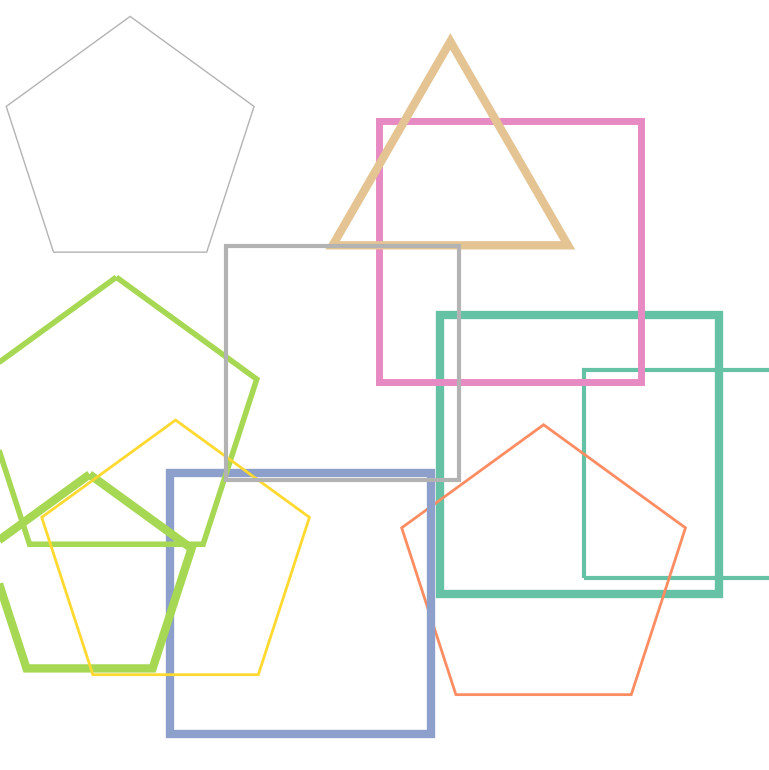[{"shape": "square", "thickness": 1.5, "radius": 0.67, "center": [0.893, 0.384]}, {"shape": "square", "thickness": 3, "radius": 0.91, "center": [0.752, 0.41]}, {"shape": "pentagon", "thickness": 1, "radius": 0.97, "center": [0.706, 0.255]}, {"shape": "square", "thickness": 3, "radius": 0.85, "center": [0.39, 0.217]}, {"shape": "square", "thickness": 2.5, "radius": 0.85, "center": [0.662, 0.673]}, {"shape": "pentagon", "thickness": 2, "radius": 0.96, "center": [0.151, 0.448]}, {"shape": "pentagon", "thickness": 3, "radius": 0.7, "center": [0.116, 0.245]}, {"shape": "pentagon", "thickness": 1, "radius": 0.91, "center": [0.228, 0.272]}, {"shape": "triangle", "thickness": 3, "radius": 0.88, "center": [0.585, 0.77]}, {"shape": "pentagon", "thickness": 0.5, "radius": 0.85, "center": [0.169, 0.809]}, {"shape": "square", "thickness": 1.5, "radius": 0.76, "center": [0.445, 0.529]}]